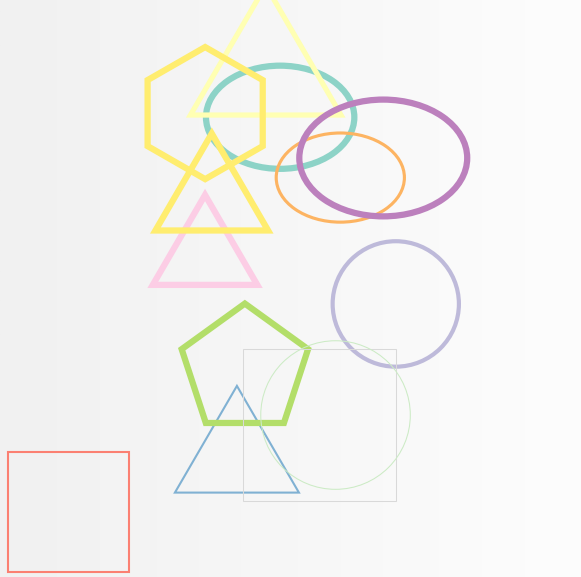[{"shape": "oval", "thickness": 3, "radius": 0.64, "center": [0.482, 0.796]}, {"shape": "triangle", "thickness": 2.5, "radius": 0.75, "center": [0.457, 0.875]}, {"shape": "circle", "thickness": 2, "radius": 0.54, "center": [0.681, 0.473]}, {"shape": "square", "thickness": 1, "radius": 0.52, "center": [0.118, 0.113]}, {"shape": "triangle", "thickness": 1, "radius": 0.62, "center": [0.408, 0.208]}, {"shape": "oval", "thickness": 1.5, "radius": 0.55, "center": [0.585, 0.692]}, {"shape": "pentagon", "thickness": 3, "radius": 0.57, "center": [0.421, 0.359]}, {"shape": "triangle", "thickness": 3, "radius": 0.52, "center": [0.353, 0.558]}, {"shape": "square", "thickness": 0.5, "radius": 0.66, "center": [0.55, 0.263]}, {"shape": "oval", "thickness": 3, "radius": 0.72, "center": [0.659, 0.726]}, {"shape": "circle", "thickness": 0.5, "radius": 0.64, "center": [0.577, 0.28]}, {"shape": "hexagon", "thickness": 3, "radius": 0.57, "center": [0.353, 0.803]}, {"shape": "triangle", "thickness": 3, "radius": 0.56, "center": [0.364, 0.656]}]